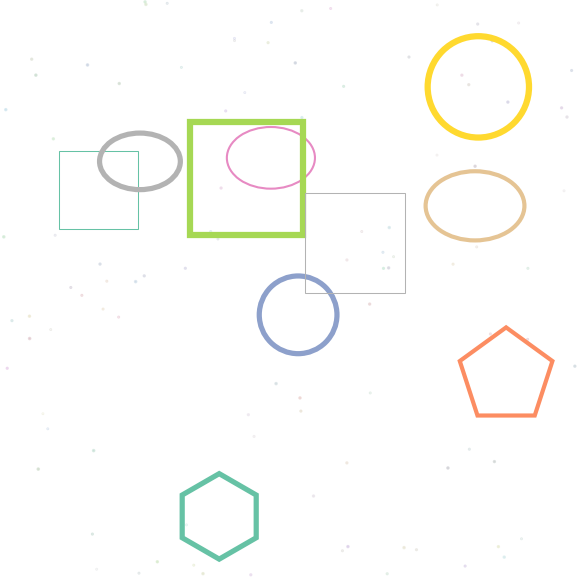[{"shape": "square", "thickness": 0.5, "radius": 0.34, "center": [0.171, 0.67]}, {"shape": "hexagon", "thickness": 2.5, "radius": 0.37, "center": [0.38, 0.105]}, {"shape": "pentagon", "thickness": 2, "radius": 0.42, "center": [0.876, 0.348]}, {"shape": "circle", "thickness": 2.5, "radius": 0.34, "center": [0.516, 0.454]}, {"shape": "oval", "thickness": 1, "radius": 0.38, "center": [0.469, 0.726]}, {"shape": "square", "thickness": 3, "radius": 0.49, "center": [0.427, 0.69]}, {"shape": "circle", "thickness": 3, "radius": 0.44, "center": [0.828, 0.849]}, {"shape": "oval", "thickness": 2, "radius": 0.43, "center": [0.823, 0.643]}, {"shape": "square", "thickness": 0.5, "radius": 0.43, "center": [0.615, 0.578]}, {"shape": "oval", "thickness": 2.5, "radius": 0.35, "center": [0.242, 0.72]}]